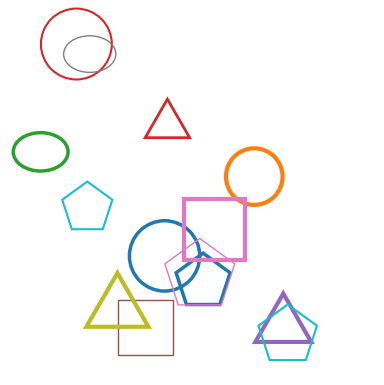[{"shape": "circle", "thickness": 2.5, "radius": 0.46, "center": [0.427, 0.335]}, {"shape": "pentagon", "thickness": 2.5, "radius": 0.37, "center": [0.528, 0.269]}, {"shape": "circle", "thickness": 3, "radius": 0.37, "center": [0.66, 0.541]}, {"shape": "oval", "thickness": 2.5, "radius": 0.36, "center": [0.106, 0.606]}, {"shape": "circle", "thickness": 1.5, "radius": 0.46, "center": [0.198, 0.886]}, {"shape": "triangle", "thickness": 2, "radius": 0.33, "center": [0.435, 0.676]}, {"shape": "triangle", "thickness": 3, "radius": 0.42, "center": [0.736, 0.154]}, {"shape": "square", "thickness": 1, "radius": 0.36, "center": [0.377, 0.15]}, {"shape": "pentagon", "thickness": 1, "radius": 0.48, "center": [0.519, 0.285]}, {"shape": "square", "thickness": 3, "radius": 0.4, "center": [0.557, 0.405]}, {"shape": "oval", "thickness": 1, "radius": 0.34, "center": [0.233, 0.86]}, {"shape": "triangle", "thickness": 3, "radius": 0.47, "center": [0.305, 0.198]}, {"shape": "pentagon", "thickness": 1.5, "radius": 0.4, "center": [0.747, 0.129]}, {"shape": "pentagon", "thickness": 1.5, "radius": 0.34, "center": [0.227, 0.46]}]